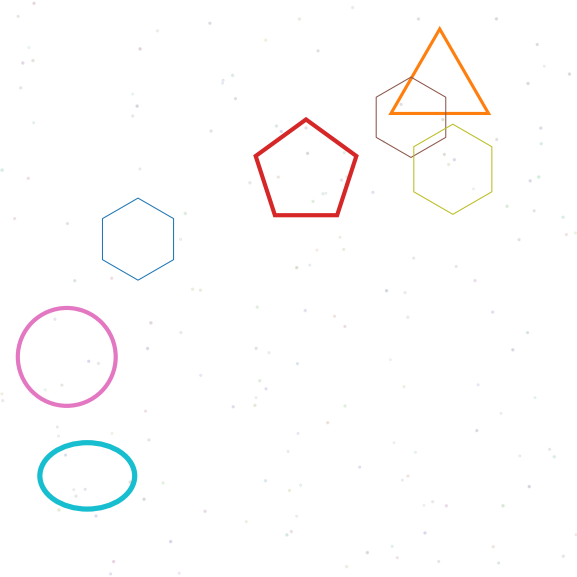[{"shape": "hexagon", "thickness": 0.5, "radius": 0.36, "center": [0.239, 0.585]}, {"shape": "triangle", "thickness": 1.5, "radius": 0.49, "center": [0.761, 0.851]}, {"shape": "pentagon", "thickness": 2, "radius": 0.46, "center": [0.53, 0.701]}, {"shape": "hexagon", "thickness": 0.5, "radius": 0.35, "center": [0.712, 0.796]}, {"shape": "circle", "thickness": 2, "radius": 0.42, "center": [0.116, 0.381]}, {"shape": "hexagon", "thickness": 0.5, "radius": 0.39, "center": [0.784, 0.706]}, {"shape": "oval", "thickness": 2.5, "radius": 0.41, "center": [0.151, 0.175]}]